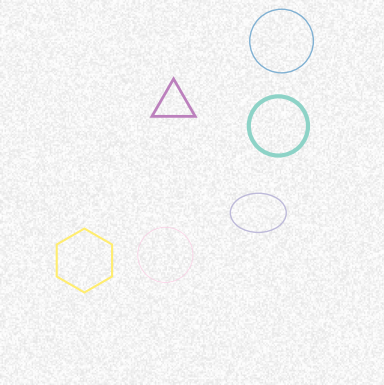[{"shape": "circle", "thickness": 3, "radius": 0.38, "center": [0.723, 0.673]}, {"shape": "oval", "thickness": 1, "radius": 0.36, "center": [0.671, 0.447]}, {"shape": "circle", "thickness": 1, "radius": 0.41, "center": [0.731, 0.893]}, {"shape": "circle", "thickness": 0.5, "radius": 0.36, "center": [0.43, 0.338]}, {"shape": "triangle", "thickness": 2, "radius": 0.32, "center": [0.451, 0.73]}, {"shape": "hexagon", "thickness": 1.5, "radius": 0.42, "center": [0.219, 0.323]}]